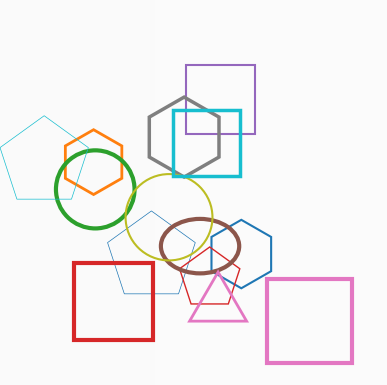[{"shape": "pentagon", "thickness": 0.5, "radius": 0.59, "center": [0.391, 0.333]}, {"shape": "hexagon", "thickness": 1.5, "radius": 0.44, "center": [0.623, 0.34]}, {"shape": "hexagon", "thickness": 2, "radius": 0.42, "center": [0.242, 0.579]}, {"shape": "circle", "thickness": 3, "radius": 0.51, "center": [0.246, 0.508]}, {"shape": "square", "thickness": 3, "radius": 0.5, "center": [0.293, 0.217]}, {"shape": "pentagon", "thickness": 1, "radius": 0.41, "center": [0.541, 0.277]}, {"shape": "square", "thickness": 1.5, "radius": 0.45, "center": [0.569, 0.743]}, {"shape": "oval", "thickness": 3, "radius": 0.51, "center": [0.516, 0.361]}, {"shape": "triangle", "thickness": 2, "radius": 0.42, "center": [0.563, 0.208]}, {"shape": "square", "thickness": 3, "radius": 0.55, "center": [0.799, 0.166]}, {"shape": "hexagon", "thickness": 2.5, "radius": 0.52, "center": [0.475, 0.644]}, {"shape": "circle", "thickness": 1.5, "radius": 0.56, "center": [0.436, 0.436]}, {"shape": "square", "thickness": 2.5, "radius": 0.43, "center": [0.533, 0.628]}, {"shape": "pentagon", "thickness": 0.5, "radius": 0.6, "center": [0.114, 0.58]}]